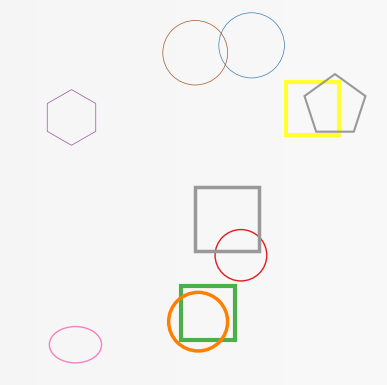[{"shape": "circle", "thickness": 1, "radius": 0.33, "center": [0.622, 0.337]}, {"shape": "circle", "thickness": 0.5, "radius": 0.42, "center": [0.649, 0.882]}, {"shape": "square", "thickness": 3, "radius": 0.35, "center": [0.536, 0.186]}, {"shape": "hexagon", "thickness": 0.5, "radius": 0.36, "center": [0.185, 0.695]}, {"shape": "circle", "thickness": 2.5, "radius": 0.38, "center": [0.511, 0.164]}, {"shape": "square", "thickness": 3, "radius": 0.35, "center": [0.807, 0.718]}, {"shape": "circle", "thickness": 0.5, "radius": 0.42, "center": [0.504, 0.863]}, {"shape": "oval", "thickness": 1, "radius": 0.34, "center": [0.195, 0.105]}, {"shape": "pentagon", "thickness": 1.5, "radius": 0.41, "center": [0.864, 0.725]}, {"shape": "square", "thickness": 2.5, "radius": 0.42, "center": [0.586, 0.431]}]